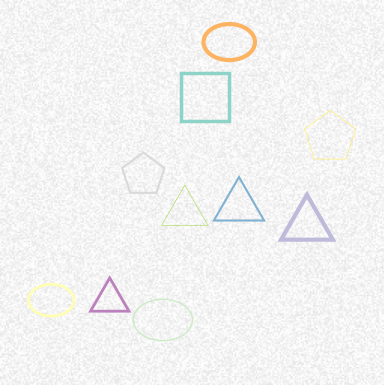[{"shape": "square", "thickness": 2.5, "radius": 0.31, "center": [0.532, 0.749]}, {"shape": "oval", "thickness": 2, "radius": 0.3, "center": [0.133, 0.22]}, {"shape": "triangle", "thickness": 3, "radius": 0.39, "center": [0.797, 0.416]}, {"shape": "triangle", "thickness": 1.5, "radius": 0.38, "center": [0.621, 0.465]}, {"shape": "oval", "thickness": 3, "radius": 0.33, "center": [0.595, 0.891]}, {"shape": "triangle", "thickness": 0.5, "radius": 0.35, "center": [0.48, 0.449]}, {"shape": "pentagon", "thickness": 1.5, "radius": 0.29, "center": [0.372, 0.546]}, {"shape": "triangle", "thickness": 2, "radius": 0.29, "center": [0.285, 0.221]}, {"shape": "oval", "thickness": 1, "radius": 0.38, "center": [0.423, 0.169]}, {"shape": "pentagon", "thickness": 0.5, "radius": 0.35, "center": [0.857, 0.643]}]